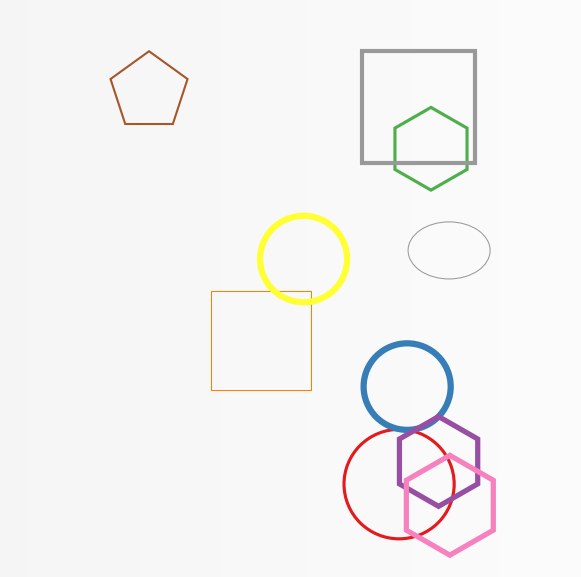[{"shape": "circle", "thickness": 1.5, "radius": 0.47, "center": [0.687, 0.161]}, {"shape": "circle", "thickness": 3, "radius": 0.37, "center": [0.7, 0.33]}, {"shape": "hexagon", "thickness": 1.5, "radius": 0.36, "center": [0.741, 0.742]}, {"shape": "hexagon", "thickness": 2.5, "radius": 0.39, "center": [0.755, 0.2]}, {"shape": "square", "thickness": 0.5, "radius": 0.43, "center": [0.449, 0.409]}, {"shape": "circle", "thickness": 3, "radius": 0.37, "center": [0.522, 0.551]}, {"shape": "pentagon", "thickness": 1, "radius": 0.35, "center": [0.256, 0.841]}, {"shape": "hexagon", "thickness": 2.5, "radius": 0.43, "center": [0.774, 0.124]}, {"shape": "oval", "thickness": 0.5, "radius": 0.35, "center": [0.773, 0.566]}, {"shape": "square", "thickness": 2, "radius": 0.49, "center": [0.719, 0.813]}]